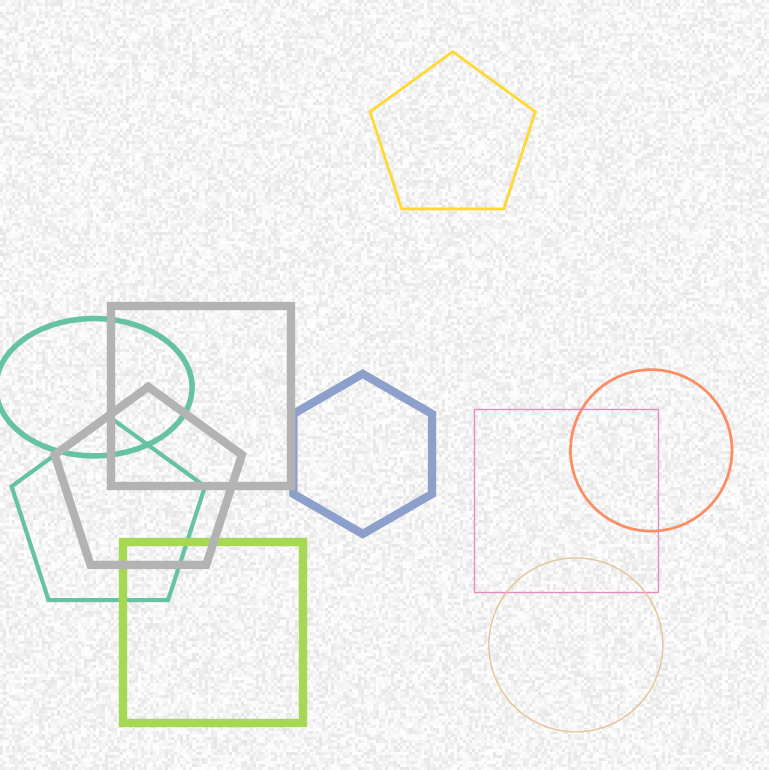[{"shape": "pentagon", "thickness": 1.5, "radius": 0.66, "center": [0.141, 0.328]}, {"shape": "oval", "thickness": 2, "radius": 0.64, "center": [0.122, 0.497]}, {"shape": "circle", "thickness": 1, "radius": 0.52, "center": [0.846, 0.415]}, {"shape": "hexagon", "thickness": 3, "radius": 0.52, "center": [0.471, 0.41]}, {"shape": "square", "thickness": 0.5, "radius": 0.6, "center": [0.735, 0.35]}, {"shape": "square", "thickness": 3, "radius": 0.59, "center": [0.277, 0.178]}, {"shape": "pentagon", "thickness": 1, "radius": 0.56, "center": [0.588, 0.82]}, {"shape": "circle", "thickness": 0.5, "radius": 0.57, "center": [0.748, 0.162]}, {"shape": "square", "thickness": 3, "radius": 0.58, "center": [0.261, 0.486]}, {"shape": "pentagon", "thickness": 3, "radius": 0.64, "center": [0.193, 0.37]}]